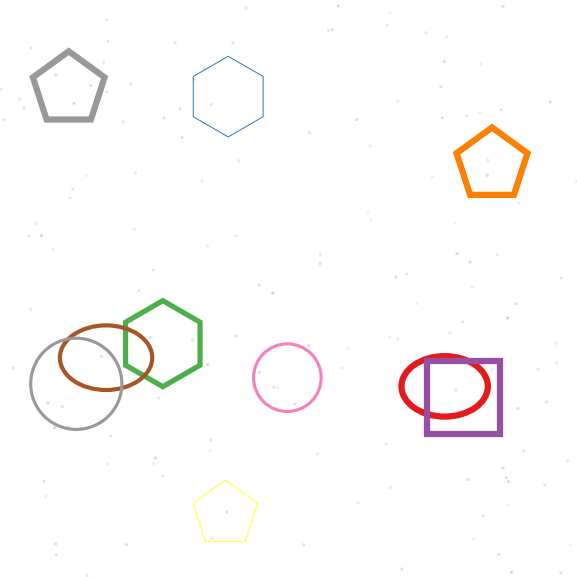[{"shape": "oval", "thickness": 3, "radius": 0.37, "center": [0.77, 0.33]}, {"shape": "hexagon", "thickness": 0.5, "radius": 0.35, "center": [0.395, 0.832]}, {"shape": "hexagon", "thickness": 2.5, "radius": 0.37, "center": [0.282, 0.404]}, {"shape": "square", "thickness": 3, "radius": 0.32, "center": [0.803, 0.31]}, {"shape": "pentagon", "thickness": 3, "radius": 0.32, "center": [0.852, 0.714]}, {"shape": "pentagon", "thickness": 0.5, "radius": 0.29, "center": [0.39, 0.109]}, {"shape": "oval", "thickness": 2, "radius": 0.4, "center": [0.184, 0.38]}, {"shape": "circle", "thickness": 1.5, "radius": 0.29, "center": [0.498, 0.345]}, {"shape": "pentagon", "thickness": 3, "radius": 0.33, "center": [0.119, 0.845]}, {"shape": "circle", "thickness": 1.5, "radius": 0.39, "center": [0.132, 0.335]}]